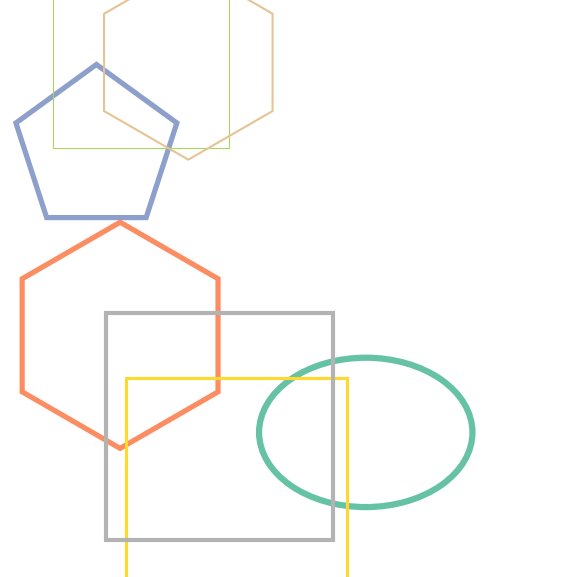[{"shape": "oval", "thickness": 3, "radius": 0.92, "center": [0.633, 0.25]}, {"shape": "hexagon", "thickness": 2.5, "radius": 0.98, "center": [0.208, 0.419]}, {"shape": "pentagon", "thickness": 2.5, "radius": 0.73, "center": [0.167, 0.741]}, {"shape": "square", "thickness": 0.5, "radius": 0.76, "center": [0.244, 0.896]}, {"shape": "square", "thickness": 1.5, "radius": 0.96, "center": [0.41, 0.153]}, {"shape": "hexagon", "thickness": 1, "radius": 0.84, "center": [0.326, 0.891]}, {"shape": "square", "thickness": 2, "radius": 0.98, "center": [0.381, 0.261]}]